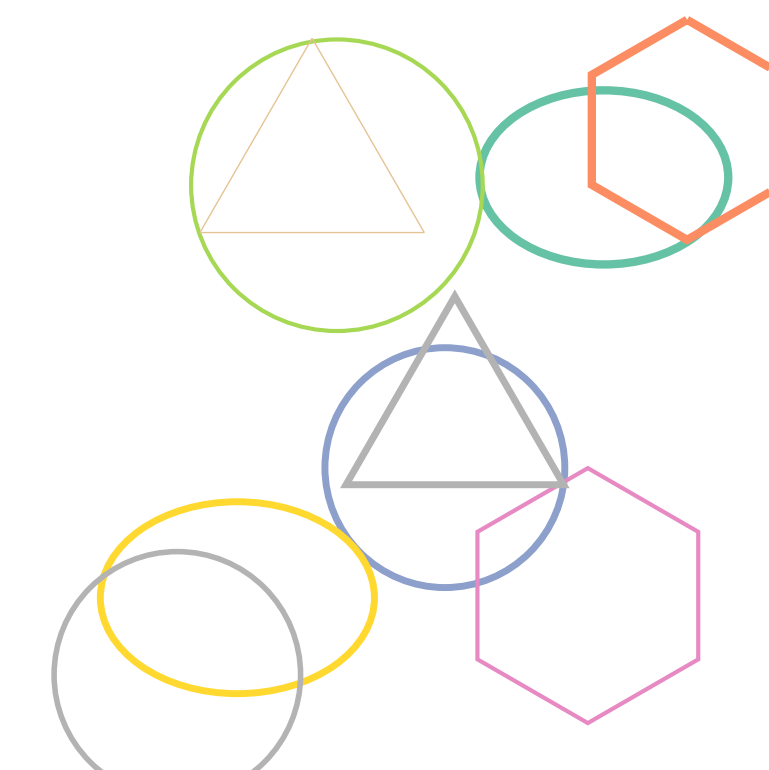[{"shape": "oval", "thickness": 3, "radius": 0.81, "center": [0.784, 0.77]}, {"shape": "hexagon", "thickness": 3, "radius": 0.71, "center": [0.892, 0.831]}, {"shape": "circle", "thickness": 2.5, "radius": 0.78, "center": [0.578, 0.393]}, {"shape": "hexagon", "thickness": 1.5, "radius": 0.83, "center": [0.763, 0.226]}, {"shape": "circle", "thickness": 1.5, "radius": 0.95, "center": [0.438, 0.759]}, {"shape": "oval", "thickness": 2.5, "radius": 0.89, "center": [0.308, 0.224]}, {"shape": "triangle", "thickness": 0.5, "radius": 0.84, "center": [0.405, 0.782]}, {"shape": "triangle", "thickness": 2.5, "radius": 0.82, "center": [0.591, 0.452]}, {"shape": "circle", "thickness": 2, "radius": 0.8, "center": [0.23, 0.124]}]